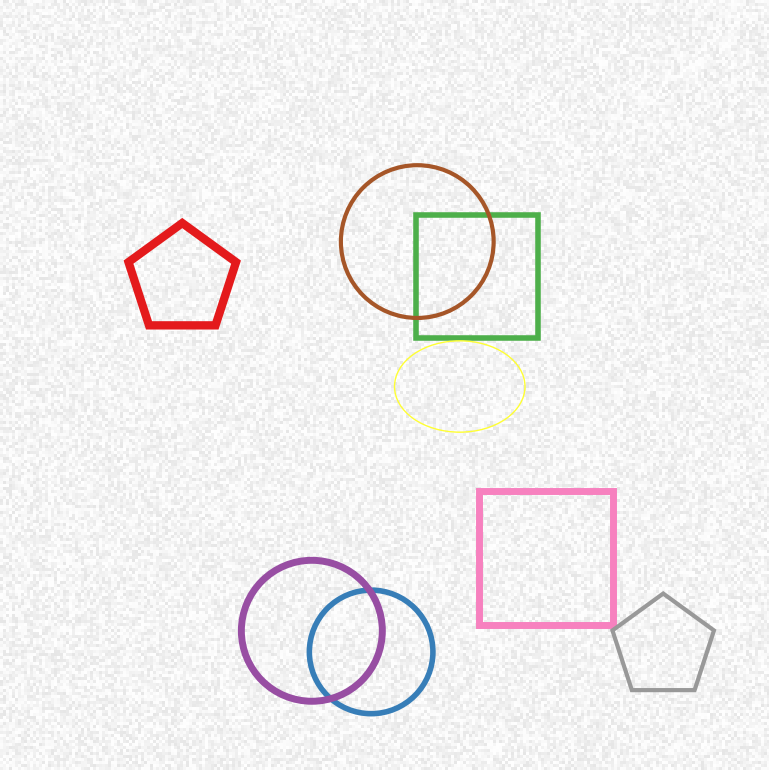[{"shape": "pentagon", "thickness": 3, "radius": 0.37, "center": [0.237, 0.637]}, {"shape": "circle", "thickness": 2, "radius": 0.4, "center": [0.482, 0.153]}, {"shape": "square", "thickness": 2, "radius": 0.4, "center": [0.62, 0.641]}, {"shape": "circle", "thickness": 2.5, "radius": 0.46, "center": [0.405, 0.181]}, {"shape": "oval", "thickness": 0.5, "radius": 0.42, "center": [0.597, 0.498]}, {"shape": "circle", "thickness": 1.5, "radius": 0.5, "center": [0.542, 0.686]}, {"shape": "square", "thickness": 2.5, "radius": 0.44, "center": [0.709, 0.275]}, {"shape": "pentagon", "thickness": 1.5, "radius": 0.35, "center": [0.861, 0.16]}]